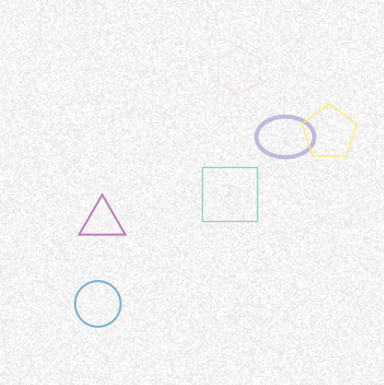[{"shape": "square", "thickness": 1, "radius": 0.36, "center": [0.597, 0.496]}, {"shape": "oval", "thickness": 3, "radius": 0.38, "center": [0.741, 0.644]}, {"shape": "circle", "thickness": 1.5, "radius": 0.3, "center": [0.254, 0.211]}, {"shape": "hexagon", "thickness": 0.5, "radius": 0.31, "center": [0.621, 0.816]}, {"shape": "triangle", "thickness": 1.5, "radius": 0.35, "center": [0.266, 0.425]}, {"shape": "pentagon", "thickness": 1, "radius": 0.37, "center": [0.856, 0.655]}]